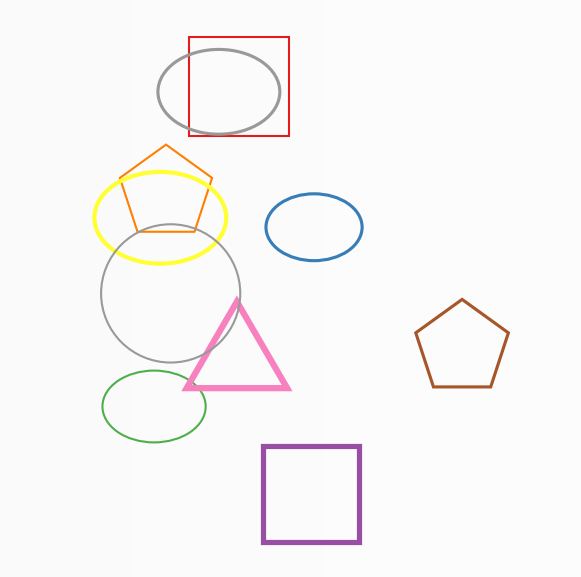[{"shape": "square", "thickness": 1, "radius": 0.43, "center": [0.411, 0.85]}, {"shape": "oval", "thickness": 1.5, "radius": 0.41, "center": [0.54, 0.606]}, {"shape": "oval", "thickness": 1, "radius": 0.44, "center": [0.265, 0.295]}, {"shape": "square", "thickness": 2.5, "radius": 0.42, "center": [0.535, 0.144]}, {"shape": "pentagon", "thickness": 1, "radius": 0.42, "center": [0.286, 0.665]}, {"shape": "oval", "thickness": 2, "radius": 0.57, "center": [0.276, 0.622]}, {"shape": "pentagon", "thickness": 1.5, "radius": 0.42, "center": [0.795, 0.397]}, {"shape": "triangle", "thickness": 3, "radius": 0.5, "center": [0.408, 0.377]}, {"shape": "circle", "thickness": 1, "radius": 0.6, "center": [0.294, 0.491]}, {"shape": "oval", "thickness": 1.5, "radius": 0.52, "center": [0.377, 0.84]}]